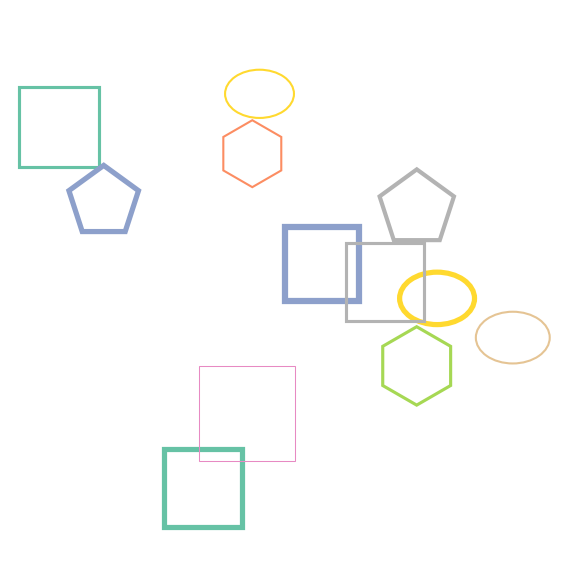[{"shape": "square", "thickness": 2.5, "radius": 0.34, "center": [0.352, 0.154]}, {"shape": "square", "thickness": 1.5, "radius": 0.35, "center": [0.102, 0.779]}, {"shape": "hexagon", "thickness": 1, "radius": 0.29, "center": [0.437, 0.733]}, {"shape": "pentagon", "thickness": 2.5, "radius": 0.32, "center": [0.18, 0.649]}, {"shape": "square", "thickness": 3, "radius": 0.32, "center": [0.558, 0.542]}, {"shape": "square", "thickness": 0.5, "radius": 0.41, "center": [0.427, 0.283]}, {"shape": "hexagon", "thickness": 1.5, "radius": 0.34, "center": [0.722, 0.366]}, {"shape": "oval", "thickness": 2.5, "radius": 0.32, "center": [0.757, 0.482]}, {"shape": "oval", "thickness": 1, "radius": 0.3, "center": [0.449, 0.837]}, {"shape": "oval", "thickness": 1, "radius": 0.32, "center": [0.888, 0.415]}, {"shape": "pentagon", "thickness": 2, "radius": 0.34, "center": [0.722, 0.638]}, {"shape": "square", "thickness": 1.5, "radius": 0.34, "center": [0.667, 0.51]}]